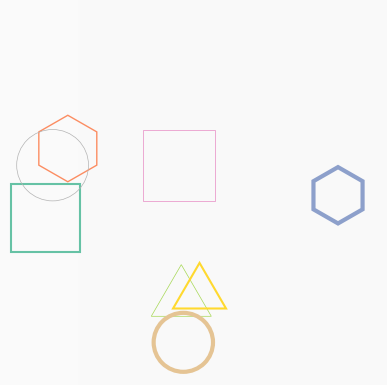[{"shape": "square", "thickness": 1.5, "radius": 0.44, "center": [0.118, 0.434]}, {"shape": "hexagon", "thickness": 1, "radius": 0.43, "center": [0.175, 0.614]}, {"shape": "hexagon", "thickness": 3, "radius": 0.37, "center": [0.872, 0.493]}, {"shape": "square", "thickness": 0.5, "radius": 0.46, "center": [0.462, 0.571]}, {"shape": "triangle", "thickness": 0.5, "radius": 0.45, "center": [0.468, 0.223]}, {"shape": "triangle", "thickness": 1.5, "radius": 0.39, "center": [0.515, 0.238]}, {"shape": "circle", "thickness": 3, "radius": 0.38, "center": [0.473, 0.111]}, {"shape": "circle", "thickness": 0.5, "radius": 0.46, "center": [0.136, 0.571]}]